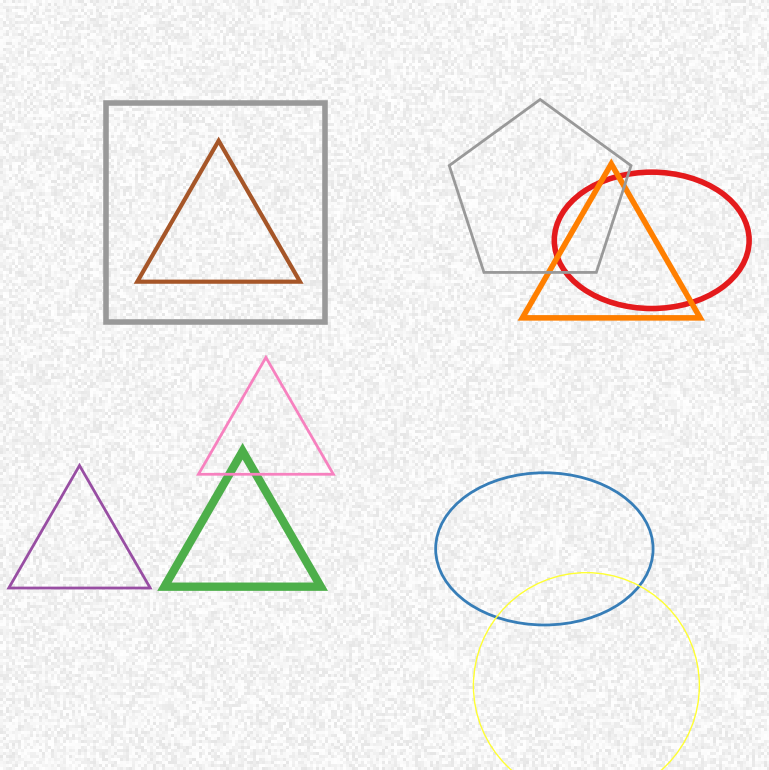[{"shape": "oval", "thickness": 2, "radius": 0.63, "center": [0.846, 0.688]}, {"shape": "oval", "thickness": 1, "radius": 0.71, "center": [0.707, 0.287]}, {"shape": "triangle", "thickness": 3, "radius": 0.59, "center": [0.315, 0.297]}, {"shape": "triangle", "thickness": 1, "radius": 0.53, "center": [0.103, 0.289]}, {"shape": "triangle", "thickness": 2, "radius": 0.67, "center": [0.794, 0.654]}, {"shape": "circle", "thickness": 0.5, "radius": 0.73, "center": [0.762, 0.11]}, {"shape": "triangle", "thickness": 1.5, "radius": 0.61, "center": [0.284, 0.695]}, {"shape": "triangle", "thickness": 1, "radius": 0.51, "center": [0.345, 0.435]}, {"shape": "square", "thickness": 2, "radius": 0.71, "center": [0.28, 0.724]}, {"shape": "pentagon", "thickness": 1, "radius": 0.62, "center": [0.701, 0.747]}]